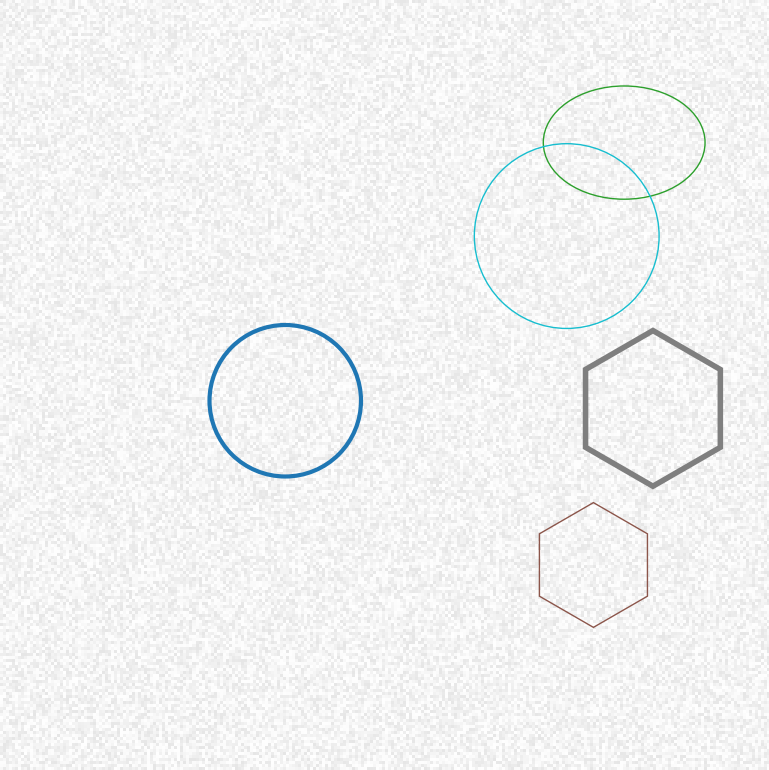[{"shape": "circle", "thickness": 1.5, "radius": 0.49, "center": [0.37, 0.48]}, {"shape": "oval", "thickness": 0.5, "radius": 0.53, "center": [0.811, 0.815]}, {"shape": "hexagon", "thickness": 0.5, "radius": 0.41, "center": [0.771, 0.266]}, {"shape": "hexagon", "thickness": 2, "radius": 0.51, "center": [0.848, 0.47]}, {"shape": "circle", "thickness": 0.5, "radius": 0.6, "center": [0.736, 0.693]}]